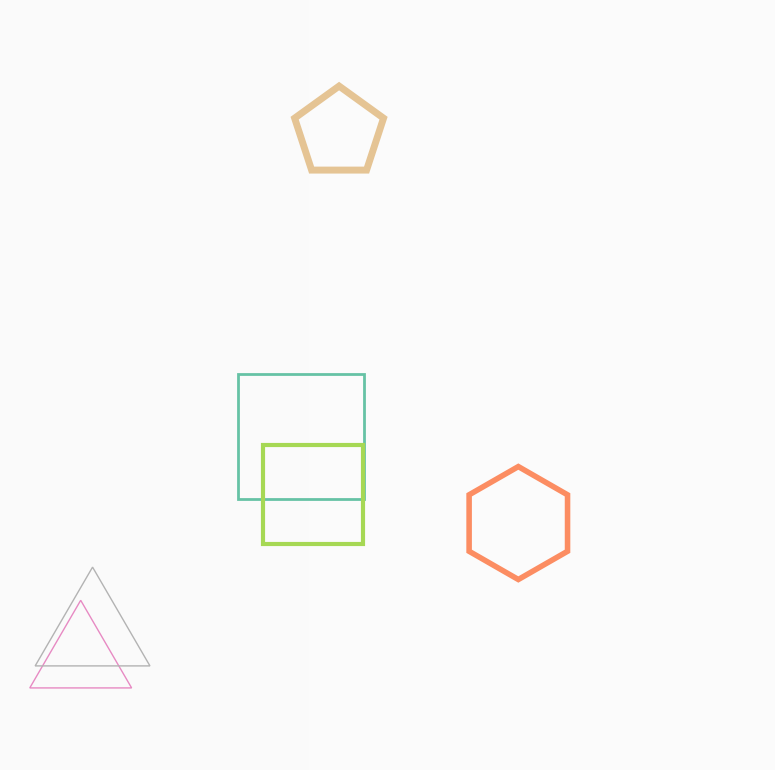[{"shape": "square", "thickness": 1, "radius": 0.41, "center": [0.388, 0.433]}, {"shape": "hexagon", "thickness": 2, "radius": 0.37, "center": [0.669, 0.321]}, {"shape": "triangle", "thickness": 0.5, "radius": 0.38, "center": [0.104, 0.145]}, {"shape": "square", "thickness": 1.5, "radius": 0.32, "center": [0.404, 0.358]}, {"shape": "pentagon", "thickness": 2.5, "radius": 0.3, "center": [0.438, 0.828]}, {"shape": "triangle", "thickness": 0.5, "radius": 0.43, "center": [0.119, 0.178]}]